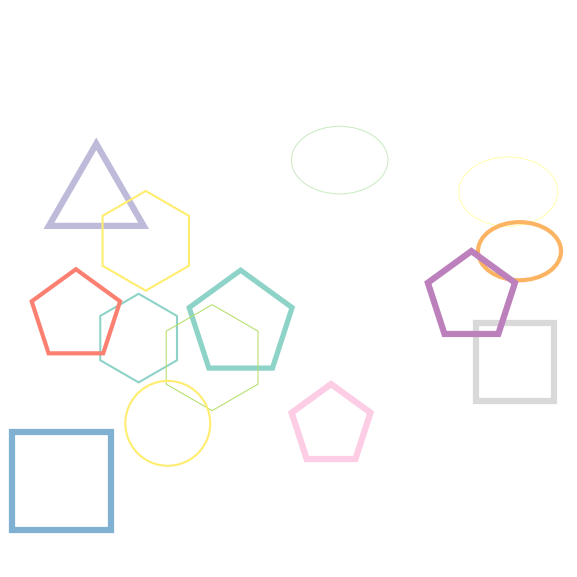[{"shape": "pentagon", "thickness": 2.5, "radius": 0.47, "center": [0.417, 0.438]}, {"shape": "hexagon", "thickness": 1, "radius": 0.38, "center": [0.24, 0.414]}, {"shape": "oval", "thickness": 0.5, "radius": 0.43, "center": [0.88, 0.667]}, {"shape": "triangle", "thickness": 3, "radius": 0.47, "center": [0.167, 0.655]}, {"shape": "pentagon", "thickness": 2, "radius": 0.4, "center": [0.131, 0.452]}, {"shape": "square", "thickness": 3, "radius": 0.43, "center": [0.106, 0.166]}, {"shape": "oval", "thickness": 2, "radius": 0.36, "center": [0.9, 0.564]}, {"shape": "hexagon", "thickness": 0.5, "radius": 0.46, "center": [0.367, 0.38]}, {"shape": "pentagon", "thickness": 3, "radius": 0.36, "center": [0.573, 0.262]}, {"shape": "square", "thickness": 3, "radius": 0.34, "center": [0.891, 0.373]}, {"shape": "pentagon", "thickness": 3, "radius": 0.4, "center": [0.816, 0.485]}, {"shape": "oval", "thickness": 0.5, "radius": 0.42, "center": [0.588, 0.722]}, {"shape": "hexagon", "thickness": 1, "radius": 0.43, "center": [0.252, 0.582]}, {"shape": "circle", "thickness": 1, "radius": 0.37, "center": [0.291, 0.266]}]